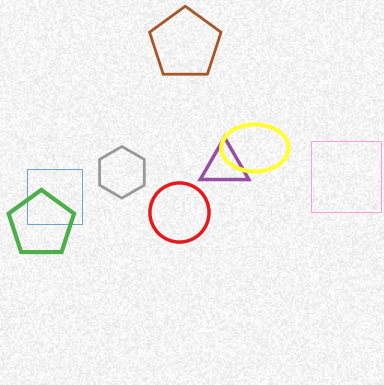[{"shape": "circle", "thickness": 2.5, "radius": 0.38, "center": [0.466, 0.448]}, {"shape": "square", "thickness": 0.5, "radius": 0.36, "center": [0.142, 0.489]}, {"shape": "pentagon", "thickness": 3, "radius": 0.45, "center": [0.107, 0.418]}, {"shape": "triangle", "thickness": 2.5, "radius": 0.36, "center": [0.583, 0.57]}, {"shape": "oval", "thickness": 3, "radius": 0.44, "center": [0.662, 0.616]}, {"shape": "pentagon", "thickness": 2, "radius": 0.49, "center": [0.481, 0.886]}, {"shape": "square", "thickness": 0.5, "radius": 0.46, "center": [0.899, 0.542]}, {"shape": "hexagon", "thickness": 2, "radius": 0.33, "center": [0.317, 0.553]}]